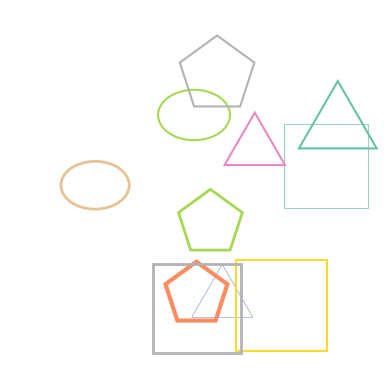[{"shape": "triangle", "thickness": 1.5, "radius": 0.58, "center": [0.877, 0.673]}, {"shape": "square", "thickness": 0.5, "radius": 0.55, "center": [0.846, 0.569]}, {"shape": "pentagon", "thickness": 3, "radius": 0.42, "center": [0.51, 0.236]}, {"shape": "triangle", "thickness": 0.5, "radius": 0.46, "center": [0.577, 0.222]}, {"shape": "triangle", "thickness": 1.5, "radius": 0.45, "center": [0.662, 0.617]}, {"shape": "pentagon", "thickness": 2, "radius": 0.44, "center": [0.547, 0.421]}, {"shape": "oval", "thickness": 1.5, "radius": 0.47, "center": [0.504, 0.701]}, {"shape": "square", "thickness": 1.5, "radius": 0.59, "center": [0.73, 0.207]}, {"shape": "oval", "thickness": 2, "radius": 0.44, "center": [0.247, 0.519]}, {"shape": "square", "thickness": 2, "radius": 0.57, "center": [0.512, 0.198]}, {"shape": "pentagon", "thickness": 1.5, "radius": 0.51, "center": [0.564, 0.806]}]